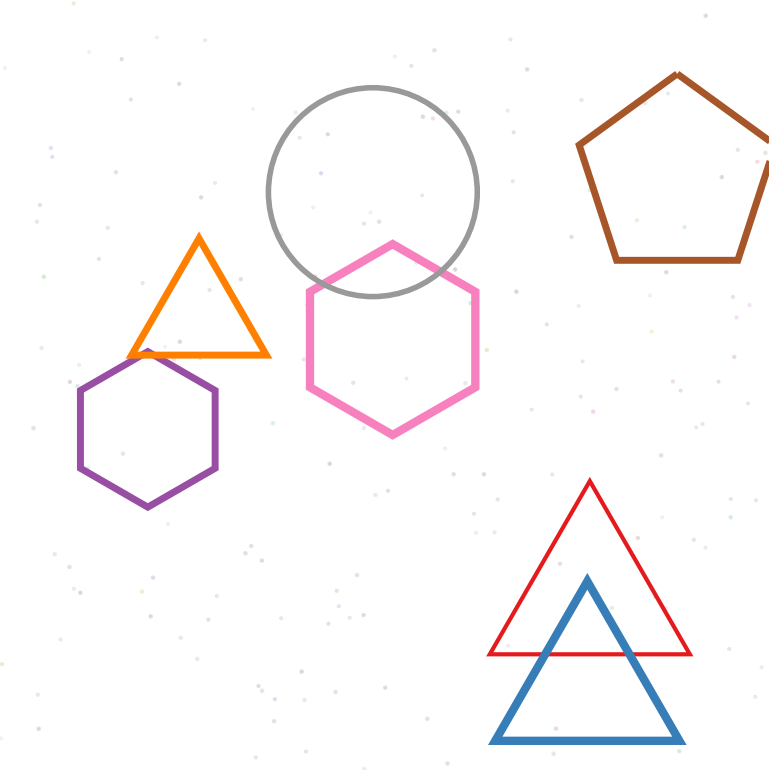[{"shape": "triangle", "thickness": 1.5, "radius": 0.75, "center": [0.766, 0.225]}, {"shape": "triangle", "thickness": 3, "radius": 0.69, "center": [0.763, 0.107]}, {"shape": "hexagon", "thickness": 2.5, "radius": 0.51, "center": [0.192, 0.442]}, {"shape": "triangle", "thickness": 2.5, "radius": 0.51, "center": [0.258, 0.589]}, {"shape": "pentagon", "thickness": 2.5, "radius": 0.67, "center": [0.879, 0.77]}, {"shape": "hexagon", "thickness": 3, "radius": 0.62, "center": [0.51, 0.559]}, {"shape": "circle", "thickness": 2, "radius": 0.68, "center": [0.484, 0.75]}]